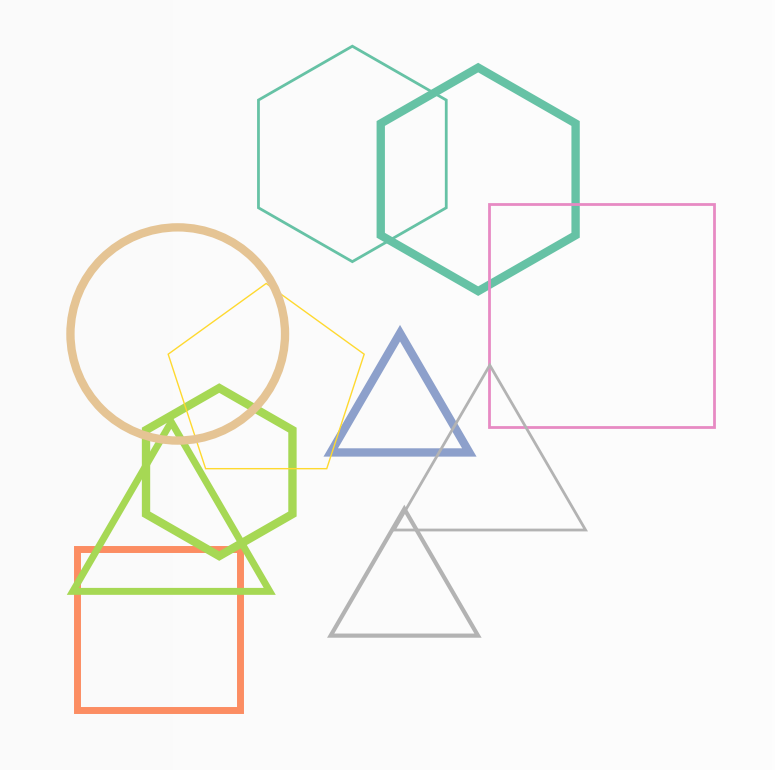[{"shape": "hexagon", "thickness": 1, "radius": 0.7, "center": [0.455, 0.8]}, {"shape": "hexagon", "thickness": 3, "radius": 0.73, "center": [0.617, 0.767]}, {"shape": "square", "thickness": 2.5, "radius": 0.52, "center": [0.205, 0.182]}, {"shape": "triangle", "thickness": 3, "radius": 0.52, "center": [0.516, 0.464]}, {"shape": "square", "thickness": 1, "radius": 0.72, "center": [0.776, 0.59]}, {"shape": "hexagon", "thickness": 3, "radius": 0.55, "center": [0.283, 0.387]}, {"shape": "triangle", "thickness": 2.5, "radius": 0.73, "center": [0.221, 0.305]}, {"shape": "pentagon", "thickness": 0.5, "radius": 0.66, "center": [0.343, 0.499]}, {"shape": "circle", "thickness": 3, "radius": 0.69, "center": [0.229, 0.566]}, {"shape": "triangle", "thickness": 1, "radius": 0.71, "center": [0.632, 0.383]}, {"shape": "triangle", "thickness": 1.5, "radius": 0.55, "center": [0.522, 0.229]}]